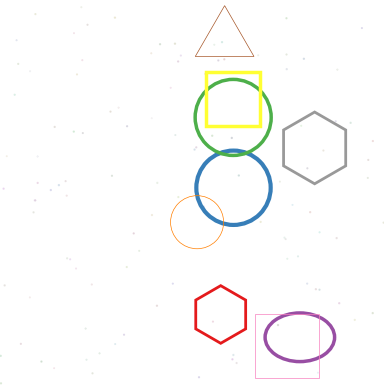[{"shape": "hexagon", "thickness": 2, "radius": 0.37, "center": [0.573, 0.183]}, {"shape": "circle", "thickness": 3, "radius": 0.48, "center": [0.607, 0.512]}, {"shape": "circle", "thickness": 2.5, "radius": 0.49, "center": [0.606, 0.695]}, {"shape": "oval", "thickness": 2.5, "radius": 0.45, "center": [0.779, 0.124]}, {"shape": "circle", "thickness": 0.5, "radius": 0.34, "center": [0.512, 0.423]}, {"shape": "square", "thickness": 2.5, "radius": 0.35, "center": [0.605, 0.743]}, {"shape": "triangle", "thickness": 0.5, "radius": 0.44, "center": [0.583, 0.897]}, {"shape": "square", "thickness": 0.5, "radius": 0.41, "center": [0.746, 0.101]}, {"shape": "hexagon", "thickness": 2, "radius": 0.47, "center": [0.817, 0.616]}]